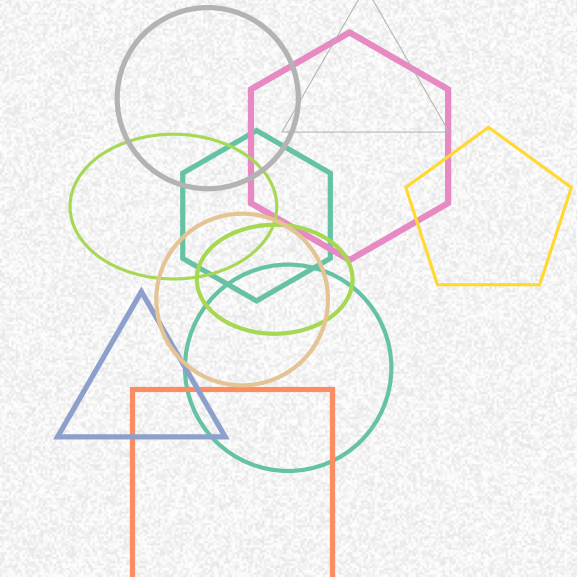[{"shape": "circle", "thickness": 2, "radius": 0.89, "center": [0.499, 0.362]}, {"shape": "hexagon", "thickness": 2.5, "radius": 0.74, "center": [0.444, 0.626]}, {"shape": "square", "thickness": 2.5, "radius": 0.87, "center": [0.402, 0.153]}, {"shape": "triangle", "thickness": 2.5, "radius": 0.84, "center": [0.245, 0.326]}, {"shape": "hexagon", "thickness": 3, "radius": 0.99, "center": [0.605, 0.746]}, {"shape": "oval", "thickness": 1.5, "radius": 0.9, "center": [0.3, 0.641]}, {"shape": "oval", "thickness": 2, "radius": 0.67, "center": [0.476, 0.516]}, {"shape": "pentagon", "thickness": 1.5, "radius": 0.75, "center": [0.846, 0.628]}, {"shape": "circle", "thickness": 2, "radius": 0.74, "center": [0.419, 0.48]}, {"shape": "circle", "thickness": 2.5, "radius": 0.78, "center": [0.36, 0.829]}, {"shape": "triangle", "thickness": 0.5, "radius": 0.84, "center": [0.633, 0.854]}]